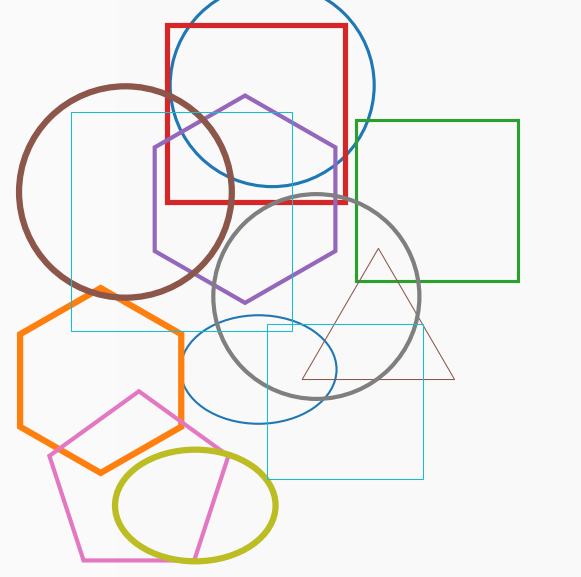[{"shape": "oval", "thickness": 1, "radius": 0.67, "center": [0.445, 0.359]}, {"shape": "circle", "thickness": 1.5, "radius": 0.88, "center": [0.468, 0.851]}, {"shape": "hexagon", "thickness": 3, "radius": 0.8, "center": [0.173, 0.34]}, {"shape": "square", "thickness": 1.5, "radius": 0.7, "center": [0.751, 0.652]}, {"shape": "square", "thickness": 2.5, "radius": 0.76, "center": [0.441, 0.803]}, {"shape": "hexagon", "thickness": 2, "radius": 0.9, "center": [0.422, 0.654]}, {"shape": "circle", "thickness": 3, "radius": 0.92, "center": [0.216, 0.667]}, {"shape": "triangle", "thickness": 0.5, "radius": 0.76, "center": [0.651, 0.418]}, {"shape": "pentagon", "thickness": 2, "radius": 0.81, "center": [0.239, 0.16]}, {"shape": "circle", "thickness": 2, "radius": 0.89, "center": [0.544, 0.486]}, {"shape": "oval", "thickness": 3, "radius": 0.69, "center": [0.336, 0.124]}, {"shape": "square", "thickness": 0.5, "radius": 0.67, "center": [0.594, 0.304]}, {"shape": "square", "thickness": 0.5, "radius": 0.95, "center": [0.312, 0.615]}]